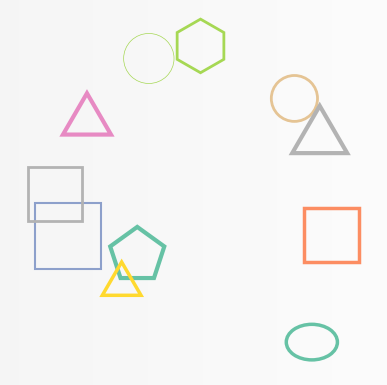[{"shape": "oval", "thickness": 2.5, "radius": 0.33, "center": [0.805, 0.111]}, {"shape": "pentagon", "thickness": 3, "radius": 0.37, "center": [0.354, 0.337]}, {"shape": "square", "thickness": 2.5, "radius": 0.35, "center": [0.856, 0.39]}, {"shape": "square", "thickness": 1.5, "radius": 0.43, "center": [0.175, 0.387]}, {"shape": "triangle", "thickness": 3, "radius": 0.36, "center": [0.224, 0.686]}, {"shape": "hexagon", "thickness": 2, "radius": 0.35, "center": [0.517, 0.881]}, {"shape": "circle", "thickness": 0.5, "radius": 0.33, "center": [0.384, 0.848]}, {"shape": "triangle", "thickness": 2.5, "radius": 0.29, "center": [0.314, 0.262]}, {"shape": "circle", "thickness": 2, "radius": 0.3, "center": [0.76, 0.744]}, {"shape": "triangle", "thickness": 3, "radius": 0.41, "center": [0.825, 0.643]}, {"shape": "square", "thickness": 2, "radius": 0.35, "center": [0.142, 0.497]}]